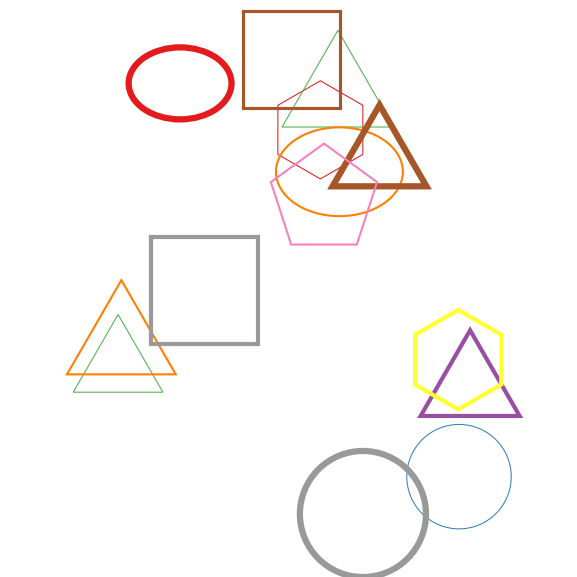[{"shape": "hexagon", "thickness": 0.5, "radius": 0.42, "center": [0.555, 0.774]}, {"shape": "oval", "thickness": 3, "radius": 0.45, "center": [0.312, 0.855]}, {"shape": "circle", "thickness": 0.5, "radius": 0.45, "center": [0.795, 0.174]}, {"shape": "triangle", "thickness": 0.5, "radius": 0.56, "center": [0.585, 0.835]}, {"shape": "triangle", "thickness": 0.5, "radius": 0.45, "center": [0.204, 0.365]}, {"shape": "triangle", "thickness": 2, "radius": 0.49, "center": [0.814, 0.328]}, {"shape": "oval", "thickness": 1, "radius": 0.55, "center": [0.588, 0.702]}, {"shape": "triangle", "thickness": 1, "radius": 0.54, "center": [0.21, 0.405]}, {"shape": "hexagon", "thickness": 2, "radius": 0.43, "center": [0.793, 0.376]}, {"shape": "square", "thickness": 1.5, "radius": 0.42, "center": [0.504, 0.896]}, {"shape": "triangle", "thickness": 3, "radius": 0.47, "center": [0.657, 0.723]}, {"shape": "pentagon", "thickness": 1, "radius": 0.48, "center": [0.561, 0.654]}, {"shape": "square", "thickness": 2, "radius": 0.46, "center": [0.353, 0.496]}, {"shape": "circle", "thickness": 3, "radius": 0.55, "center": [0.628, 0.109]}]